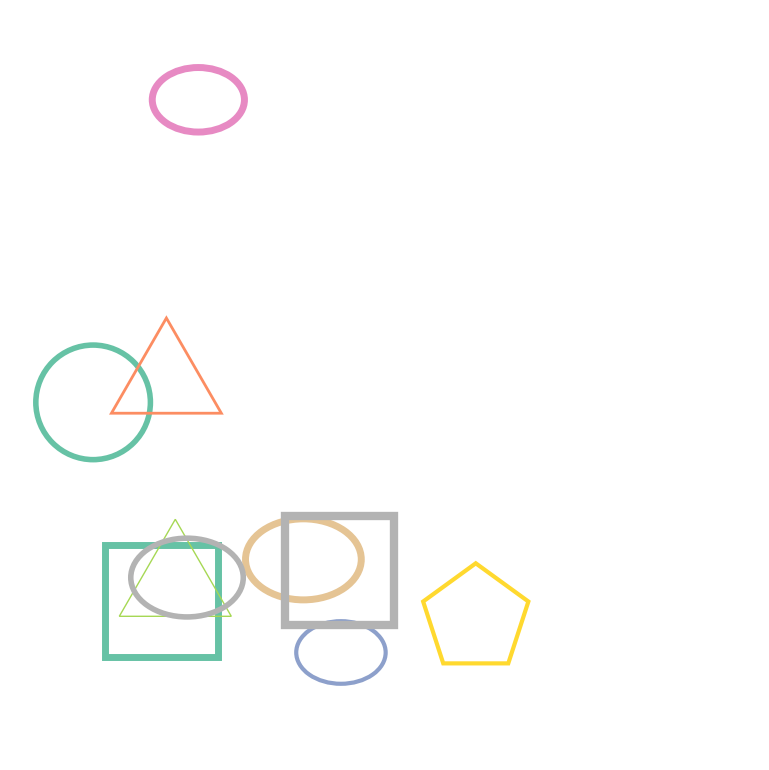[{"shape": "square", "thickness": 2.5, "radius": 0.37, "center": [0.21, 0.219]}, {"shape": "circle", "thickness": 2, "radius": 0.37, "center": [0.121, 0.477]}, {"shape": "triangle", "thickness": 1, "radius": 0.41, "center": [0.216, 0.505]}, {"shape": "oval", "thickness": 1.5, "radius": 0.29, "center": [0.443, 0.153]}, {"shape": "oval", "thickness": 2.5, "radius": 0.3, "center": [0.258, 0.87]}, {"shape": "triangle", "thickness": 0.5, "radius": 0.42, "center": [0.228, 0.242]}, {"shape": "pentagon", "thickness": 1.5, "radius": 0.36, "center": [0.618, 0.197]}, {"shape": "oval", "thickness": 2.5, "radius": 0.38, "center": [0.394, 0.274]}, {"shape": "square", "thickness": 3, "radius": 0.35, "center": [0.441, 0.259]}, {"shape": "oval", "thickness": 2, "radius": 0.37, "center": [0.243, 0.25]}]